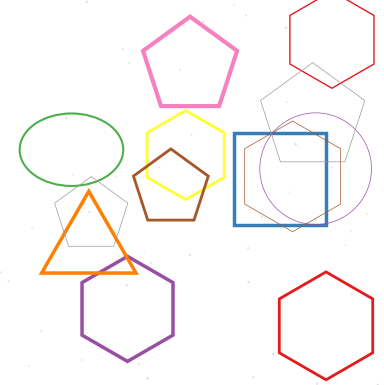[{"shape": "hexagon", "thickness": 2, "radius": 0.7, "center": [0.847, 0.154]}, {"shape": "hexagon", "thickness": 1, "radius": 0.63, "center": [0.862, 0.897]}, {"shape": "square", "thickness": 2.5, "radius": 0.6, "center": [0.728, 0.536]}, {"shape": "oval", "thickness": 1.5, "radius": 0.67, "center": [0.186, 0.611]}, {"shape": "hexagon", "thickness": 2.5, "radius": 0.68, "center": [0.331, 0.198]}, {"shape": "circle", "thickness": 0.5, "radius": 0.73, "center": [0.82, 0.562]}, {"shape": "triangle", "thickness": 2.5, "radius": 0.71, "center": [0.231, 0.362]}, {"shape": "hexagon", "thickness": 2, "radius": 0.58, "center": [0.482, 0.597]}, {"shape": "pentagon", "thickness": 2, "radius": 0.51, "center": [0.444, 0.511]}, {"shape": "hexagon", "thickness": 0.5, "radius": 0.72, "center": [0.76, 0.542]}, {"shape": "pentagon", "thickness": 3, "radius": 0.64, "center": [0.494, 0.828]}, {"shape": "pentagon", "thickness": 0.5, "radius": 0.5, "center": [0.237, 0.441]}, {"shape": "pentagon", "thickness": 0.5, "radius": 0.71, "center": [0.812, 0.695]}]